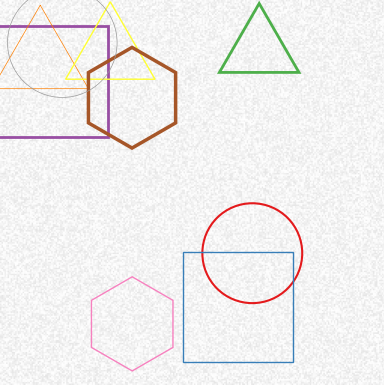[{"shape": "circle", "thickness": 1.5, "radius": 0.65, "center": [0.655, 0.342]}, {"shape": "square", "thickness": 1, "radius": 0.72, "center": [0.619, 0.202]}, {"shape": "triangle", "thickness": 2, "radius": 0.6, "center": [0.673, 0.872]}, {"shape": "square", "thickness": 2, "radius": 0.72, "center": [0.137, 0.789]}, {"shape": "triangle", "thickness": 0.5, "radius": 0.72, "center": [0.105, 0.842]}, {"shape": "triangle", "thickness": 1, "radius": 0.67, "center": [0.286, 0.861]}, {"shape": "hexagon", "thickness": 2.5, "radius": 0.65, "center": [0.343, 0.746]}, {"shape": "hexagon", "thickness": 1, "radius": 0.61, "center": [0.343, 0.159]}, {"shape": "circle", "thickness": 0.5, "radius": 0.71, "center": [0.162, 0.889]}]